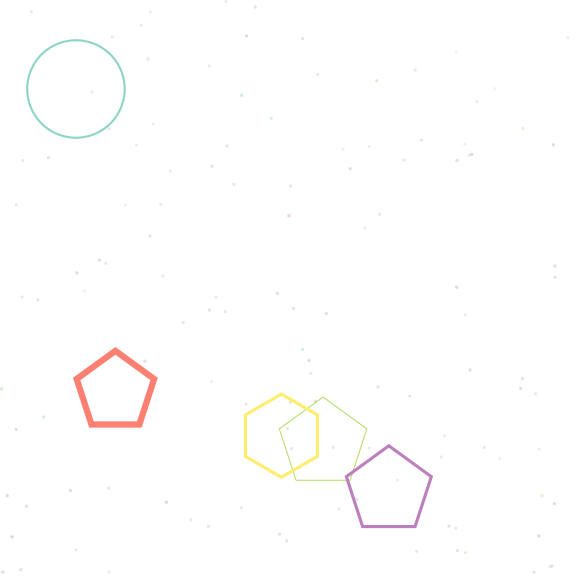[{"shape": "circle", "thickness": 1, "radius": 0.42, "center": [0.132, 0.845]}, {"shape": "pentagon", "thickness": 3, "radius": 0.35, "center": [0.2, 0.321]}, {"shape": "pentagon", "thickness": 0.5, "radius": 0.4, "center": [0.559, 0.232]}, {"shape": "pentagon", "thickness": 1.5, "radius": 0.39, "center": [0.673, 0.15]}, {"shape": "hexagon", "thickness": 1.5, "radius": 0.36, "center": [0.487, 0.245]}]